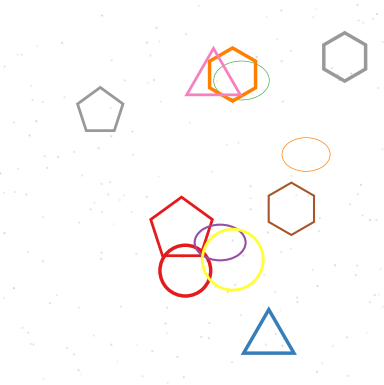[{"shape": "circle", "thickness": 2.5, "radius": 0.33, "center": [0.481, 0.297]}, {"shape": "pentagon", "thickness": 2, "radius": 0.42, "center": [0.472, 0.404]}, {"shape": "triangle", "thickness": 2.5, "radius": 0.38, "center": [0.698, 0.12]}, {"shape": "oval", "thickness": 0.5, "radius": 0.36, "center": [0.627, 0.791]}, {"shape": "oval", "thickness": 1.5, "radius": 0.33, "center": [0.572, 0.37]}, {"shape": "oval", "thickness": 0.5, "radius": 0.31, "center": [0.795, 0.599]}, {"shape": "hexagon", "thickness": 2.5, "radius": 0.34, "center": [0.604, 0.806]}, {"shape": "circle", "thickness": 2, "radius": 0.4, "center": [0.605, 0.326]}, {"shape": "hexagon", "thickness": 1.5, "radius": 0.34, "center": [0.757, 0.458]}, {"shape": "triangle", "thickness": 2, "radius": 0.4, "center": [0.555, 0.794]}, {"shape": "pentagon", "thickness": 2, "radius": 0.31, "center": [0.26, 0.711]}, {"shape": "hexagon", "thickness": 2.5, "radius": 0.31, "center": [0.895, 0.852]}]